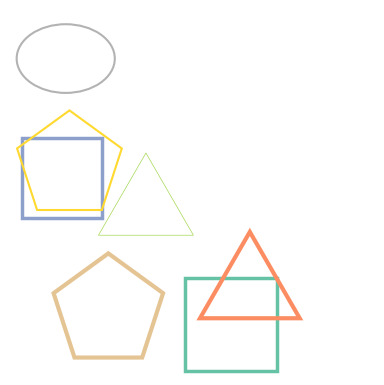[{"shape": "square", "thickness": 2.5, "radius": 0.6, "center": [0.6, 0.156]}, {"shape": "triangle", "thickness": 3, "radius": 0.75, "center": [0.649, 0.248]}, {"shape": "square", "thickness": 2.5, "radius": 0.52, "center": [0.162, 0.537]}, {"shape": "triangle", "thickness": 0.5, "radius": 0.71, "center": [0.379, 0.46]}, {"shape": "pentagon", "thickness": 1.5, "radius": 0.71, "center": [0.18, 0.57]}, {"shape": "pentagon", "thickness": 3, "radius": 0.75, "center": [0.281, 0.192]}, {"shape": "oval", "thickness": 1.5, "radius": 0.64, "center": [0.171, 0.848]}]